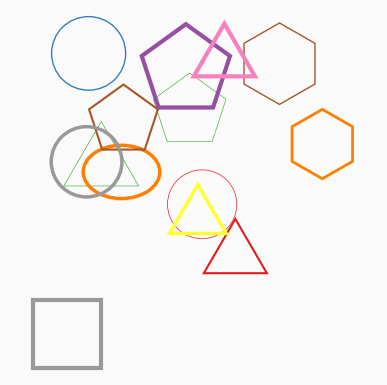[{"shape": "triangle", "thickness": 1.5, "radius": 0.47, "center": [0.607, 0.337]}, {"shape": "circle", "thickness": 0.5, "radius": 0.45, "center": [0.522, 0.469]}, {"shape": "circle", "thickness": 1, "radius": 0.48, "center": [0.229, 0.861]}, {"shape": "pentagon", "thickness": 0.5, "radius": 0.49, "center": [0.49, 0.712]}, {"shape": "triangle", "thickness": 0.5, "radius": 0.56, "center": [0.261, 0.573]}, {"shape": "pentagon", "thickness": 3, "radius": 0.6, "center": [0.48, 0.818]}, {"shape": "hexagon", "thickness": 2, "radius": 0.45, "center": [0.832, 0.626]}, {"shape": "oval", "thickness": 2.5, "radius": 0.49, "center": [0.314, 0.553]}, {"shape": "triangle", "thickness": 2.5, "radius": 0.42, "center": [0.511, 0.436]}, {"shape": "pentagon", "thickness": 1.5, "radius": 0.47, "center": [0.319, 0.687]}, {"shape": "hexagon", "thickness": 1, "radius": 0.53, "center": [0.721, 0.835]}, {"shape": "triangle", "thickness": 3, "radius": 0.46, "center": [0.579, 0.847]}, {"shape": "circle", "thickness": 2.5, "radius": 0.46, "center": [0.223, 0.58]}, {"shape": "square", "thickness": 3, "radius": 0.44, "center": [0.172, 0.132]}]